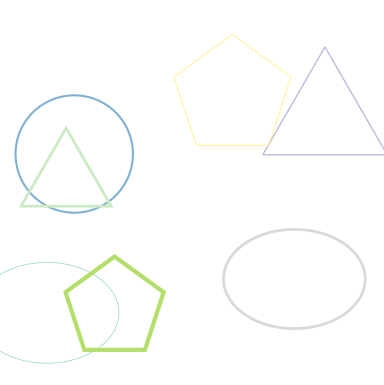[{"shape": "oval", "thickness": 0.5, "radius": 0.94, "center": [0.122, 0.187]}, {"shape": "triangle", "thickness": 1, "radius": 0.93, "center": [0.844, 0.691]}, {"shape": "circle", "thickness": 1.5, "radius": 0.76, "center": [0.193, 0.6]}, {"shape": "pentagon", "thickness": 3, "radius": 0.67, "center": [0.298, 0.2]}, {"shape": "oval", "thickness": 2, "radius": 0.92, "center": [0.765, 0.275]}, {"shape": "triangle", "thickness": 2, "radius": 0.68, "center": [0.172, 0.532]}, {"shape": "pentagon", "thickness": 0.5, "radius": 0.8, "center": [0.604, 0.751]}]